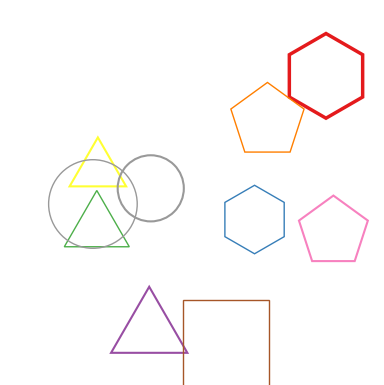[{"shape": "hexagon", "thickness": 2.5, "radius": 0.55, "center": [0.847, 0.803]}, {"shape": "hexagon", "thickness": 1, "radius": 0.44, "center": [0.661, 0.43]}, {"shape": "triangle", "thickness": 1, "radius": 0.49, "center": [0.251, 0.408]}, {"shape": "triangle", "thickness": 1.5, "radius": 0.57, "center": [0.388, 0.141]}, {"shape": "pentagon", "thickness": 1, "radius": 0.5, "center": [0.695, 0.686]}, {"shape": "triangle", "thickness": 1.5, "radius": 0.42, "center": [0.254, 0.558]}, {"shape": "square", "thickness": 1, "radius": 0.56, "center": [0.588, 0.108]}, {"shape": "pentagon", "thickness": 1.5, "radius": 0.47, "center": [0.866, 0.398]}, {"shape": "circle", "thickness": 1, "radius": 0.58, "center": [0.241, 0.47]}, {"shape": "circle", "thickness": 1.5, "radius": 0.43, "center": [0.392, 0.511]}]